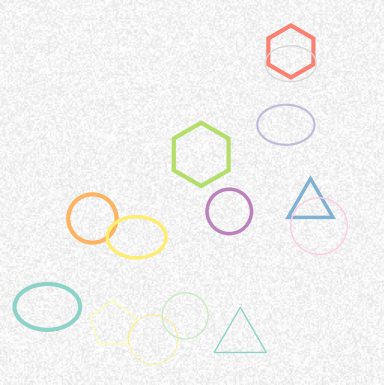[{"shape": "triangle", "thickness": 1, "radius": 0.39, "center": [0.624, 0.124]}, {"shape": "oval", "thickness": 3, "radius": 0.43, "center": [0.123, 0.203]}, {"shape": "pentagon", "thickness": 1, "radius": 0.31, "center": [0.293, 0.157]}, {"shape": "oval", "thickness": 1.5, "radius": 0.37, "center": [0.743, 0.676]}, {"shape": "hexagon", "thickness": 3, "radius": 0.34, "center": [0.756, 0.866]}, {"shape": "triangle", "thickness": 2.5, "radius": 0.34, "center": [0.807, 0.469]}, {"shape": "circle", "thickness": 3, "radius": 0.31, "center": [0.24, 0.432]}, {"shape": "hexagon", "thickness": 3, "radius": 0.41, "center": [0.523, 0.599]}, {"shape": "circle", "thickness": 1, "radius": 0.37, "center": [0.829, 0.413]}, {"shape": "oval", "thickness": 1, "radius": 0.33, "center": [0.755, 0.835]}, {"shape": "circle", "thickness": 2.5, "radius": 0.29, "center": [0.596, 0.451]}, {"shape": "circle", "thickness": 1, "radius": 0.3, "center": [0.481, 0.18]}, {"shape": "oval", "thickness": 2.5, "radius": 0.38, "center": [0.355, 0.384]}, {"shape": "circle", "thickness": 0.5, "radius": 0.32, "center": [0.398, 0.118]}]